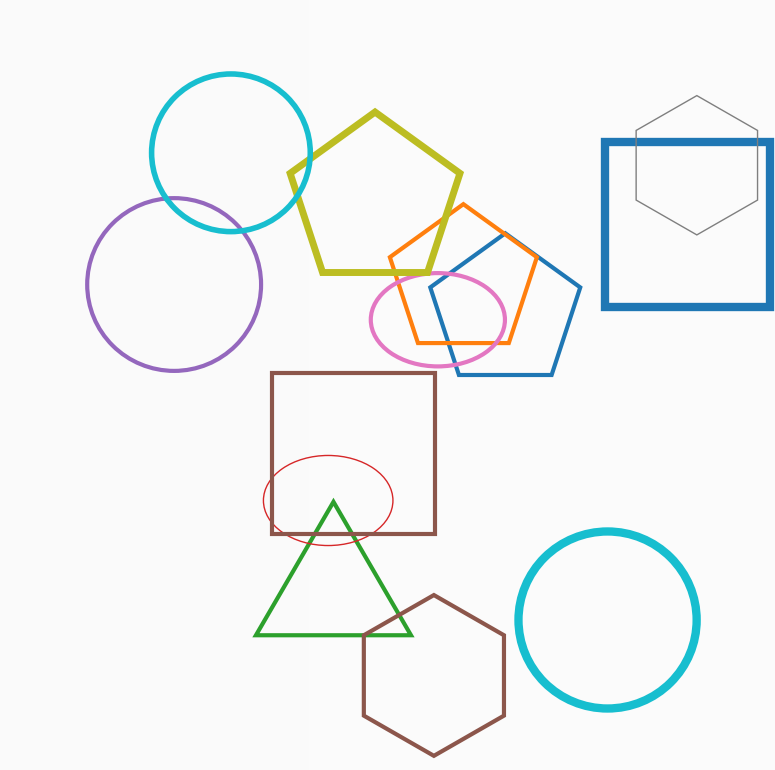[{"shape": "square", "thickness": 3, "radius": 0.53, "center": [0.887, 0.708]}, {"shape": "pentagon", "thickness": 1.5, "radius": 0.51, "center": [0.652, 0.595]}, {"shape": "pentagon", "thickness": 1.5, "radius": 0.5, "center": [0.598, 0.635]}, {"shape": "triangle", "thickness": 1.5, "radius": 0.58, "center": [0.43, 0.233]}, {"shape": "oval", "thickness": 0.5, "radius": 0.42, "center": [0.423, 0.35]}, {"shape": "circle", "thickness": 1.5, "radius": 0.56, "center": [0.225, 0.63]}, {"shape": "square", "thickness": 1.5, "radius": 0.53, "center": [0.456, 0.411]}, {"shape": "hexagon", "thickness": 1.5, "radius": 0.52, "center": [0.56, 0.123]}, {"shape": "oval", "thickness": 1.5, "radius": 0.43, "center": [0.565, 0.585]}, {"shape": "hexagon", "thickness": 0.5, "radius": 0.45, "center": [0.899, 0.785]}, {"shape": "pentagon", "thickness": 2.5, "radius": 0.58, "center": [0.484, 0.739]}, {"shape": "circle", "thickness": 3, "radius": 0.57, "center": [0.784, 0.195]}, {"shape": "circle", "thickness": 2, "radius": 0.51, "center": [0.298, 0.802]}]